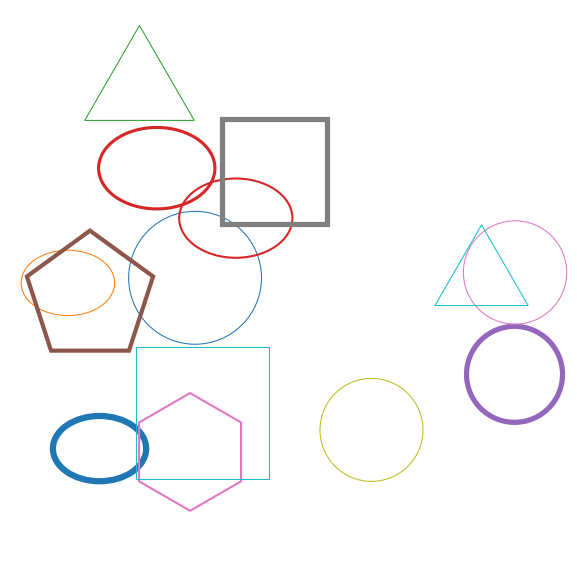[{"shape": "circle", "thickness": 0.5, "radius": 0.58, "center": [0.338, 0.518]}, {"shape": "oval", "thickness": 3, "radius": 0.4, "center": [0.172, 0.222]}, {"shape": "oval", "thickness": 0.5, "radius": 0.4, "center": [0.118, 0.509]}, {"shape": "triangle", "thickness": 0.5, "radius": 0.55, "center": [0.242, 0.845]}, {"shape": "oval", "thickness": 1, "radius": 0.49, "center": [0.408, 0.621]}, {"shape": "oval", "thickness": 1.5, "radius": 0.5, "center": [0.271, 0.708]}, {"shape": "circle", "thickness": 2.5, "radius": 0.42, "center": [0.891, 0.351]}, {"shape": "pentagon", "thickness": 2, "radius": 0.57, "center": [0.156, 0.485]}, {"shape": "circle", "thickness": 0.5, "radius": 0.45, "center": [0.892, 0.527]}, {"shape": "hexagon", "thickness": 1, "radius": 0.51, "center": [0.329, 0.217]}, {"shape": "square", "thickness": 2.5, "radius": 0.46, "center": [0.475, 0.702]}, {"shape": "circle", "thickness": 0.5, "radius": 0.45, "center": [0.643, 0.255]}, {"shape": "triangle", "thickness": 0.5, "radius": 0.47, "center": [0.834, 0.517]}, {"shape": "square", "thickness": 0.5, "radius": 0.57, "center": [0.35, 0.284]}]